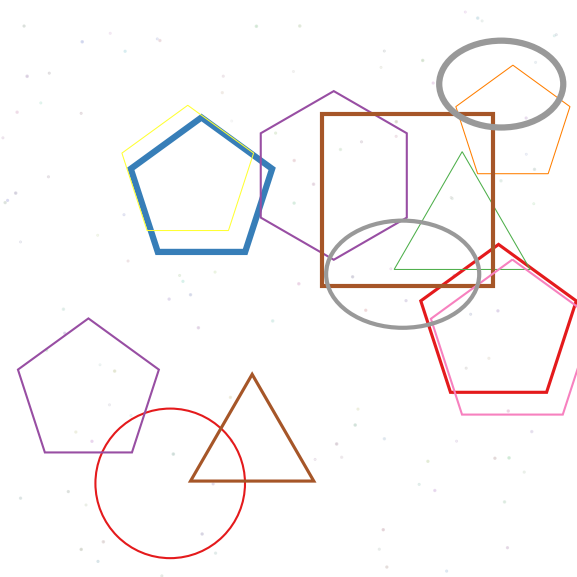[{"shape": "circle", "thickness": 1, "radius": 0.65, "center": [0.295, 0.162]}, {"shape": "pentagon", "thickness": 1.5, "radius": 0.71, "center": [0.863, 0.434]}, {"shape": "pentagon", "thickness": 3, "radius": 0.64, "center": [0.349, 0.667]}, {"shape": "triangle", "thickness": 0.5, "radius": 0.68, "center": [0.8, 0.601]}, {"shape": "pentagon", "thickness": 1, "radius": 0.64, "center": [0.153, 0.319]}, {"shape": "hexagon", "thickness": 1, "radius": 0.73, "center": [0.578, 0.695]}, {"shape": "pentagon", "thickness": 0.5, "radius": 0.52, "center": [0.888, 0.782]}, {"shape": "pentagon", "thickness": 0.5, "radius": 0.6, "center": [0.325, 0.697]}, {"shape": "triangle", "thickness": 1.5, "radius": 0.62, "center": [0.437, 0.228]}, {"shape": "square", "thickness": 2, "radius": 0.74, "center": [0.705, 0.653]}, {"shape": "pentagon", "thickness": 1, "radius": 0.74, "center": [0.887, 0.401]}, {"shape": "oval", "thickness": 3, "radius": 0.54, "center": [0.868, 0.854]}, {"shape": "oval", "thickness": 2, "radius": 0.66, "center": [0.697, 0.524]}]